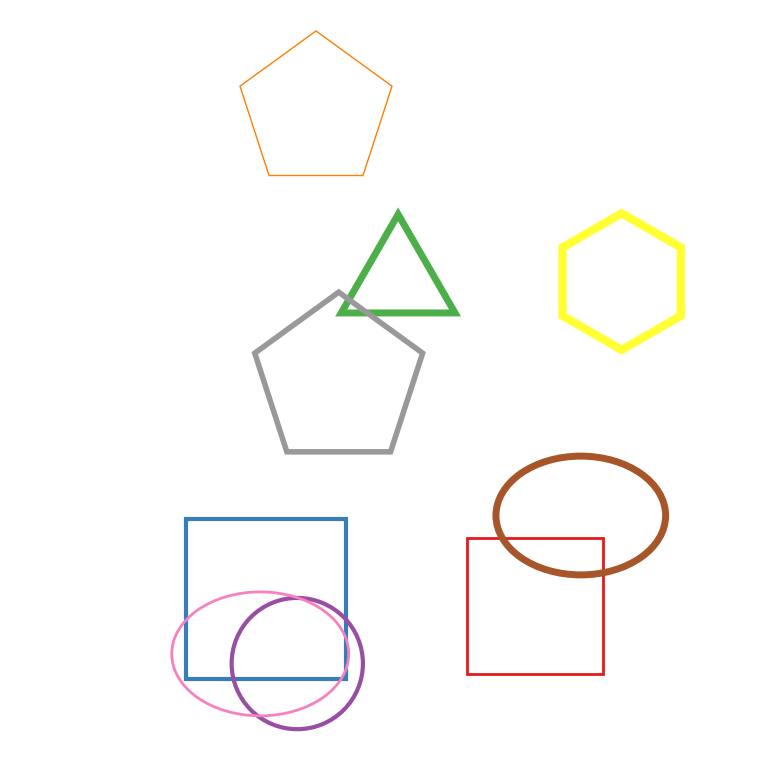[{"shape": "square", "thickness": 1, "radius": 0.44, "center": [0.695, 0.213]}, {"shape": "square", "thickness": 1.5, "radius": 0.52, "center": [0.346, 0.221]}, {"shape": "triangle", "thickness": 2.5, "radius": 0.43, "center": [0.517, 0.636]}, {"shape": "circle", "thickness": 1.5, "radius": 0.43, "center": [0.386, 0.138]}, {"shape": "pentagon", "thickness": 0.5, "radius": 0.52, "center": [0.41, 0.856]}, {"shape": "hexagon", "thickness": 3, "radius": 0.44, "center": [0.807, 0.634]}, {"shape": "oval", "thickness": 2.5, "radius": 0.55, "center": [0.754, 0.331]}, {"shape": "oval", "thickness": 1, "radius": 0.57, "center": [0.338, 0.151]}, {"shape": "pentagon", "thickness": 2, "radius": 0.57, "center": [0.44, 0.506]}]